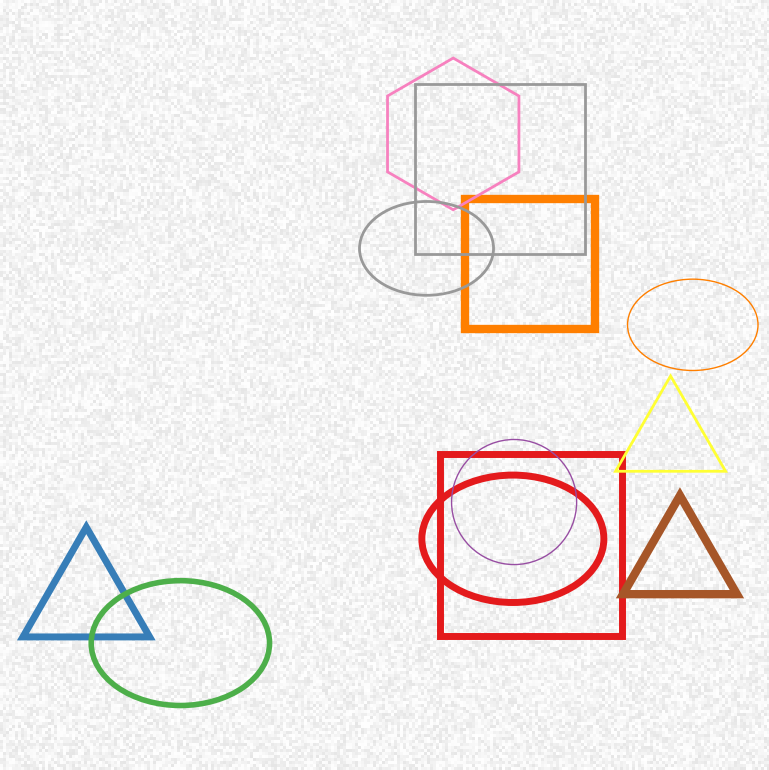[{"shape": "square", "thickness": 2.5, "radius": 0.59, "center": [0.69, 0.292]}, {"shape": "oval", "thickness": 2.5, "radius": 0.59, "center": [0.666, 0.3]}, {"shape": "triangle", "thickness": 2.5, "radius": 0.48, "center": [0.112, 0.22]}, {"shape": "oval", "thickness": 2, "radius": 0.58, "center": [0.234, 0.165]}, {"shape": "circle", "thickness": 0.5, "radius": 0.41, "center": [0.668, 0.348]}, {"shape": "square", "thickness": 3, "radius": 0.42, "center": [0.689, 0.657]}, {"shape": "oval", "thickness": 0.5, "radius": 0.42, "center": [0.9, 0.578]}, {"shape": "triangle", "thickness": 1, "radius": 0.41, "center": [0.871, 0.429]}, {"shape": "triangle", "thickness": 3, "radius": 0.43, "center": [0.883, 0.271]}, {"shape": "hexagon", "thickness": 1, "radius": 0.49, "center": [0.589, 0.826]}, {"shape": "oval", "thickness": 1, "radius": 0.44, "center": [0.554, 0.677]}, {"shape": "square", "thickness": 1, "radius": 0.55, "center": [0.65, 0.78]}]